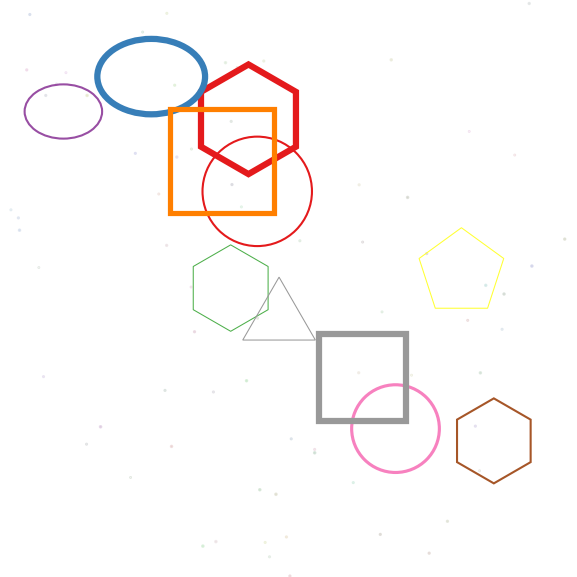[{"shape": "circle", "thickness": 1, "radius": 0.47, "center": [0.445, 0.668]}, {"shape": "hexagon", "thickness": 3, "radius": 0.47, "center": [0.43, 0.793]}, {"shape": "oval", "thickness": 3, "radius": 0.47, "center": [0.262, 0.866]}, {"shape": "hexagon", "thickness": 0.5, "radius": 0.37, "center": [0.399, 0.5]}, {"shape": "oval", "thickness": 1, "radius": 0.34, "center": [0.11, 0.806]}, {"shape": "square", "thickness": 2.5, "radius": 0.45, "center": [0.384, 0.72]}, {"shape": "pentagon", "thickness": 0.5, "radius": 0.39, "center": [0.799, 0.528]}, {"shape": "hexagon", "thickness": 1, "radius": 0.37, "center": [0.855, 0.236]}, {"shape": "circle", "thickness": 1.5, "radius": 0.38, "center": [0.685, 0.257]}, {"shape": "triangle", "thickness": 0.5, "radius": 0.36, "center": [0.483, 0.447]}, {"shape": "square", "thickness": 3, "radius": 0.38, "center": [0.627, 0.345]}]